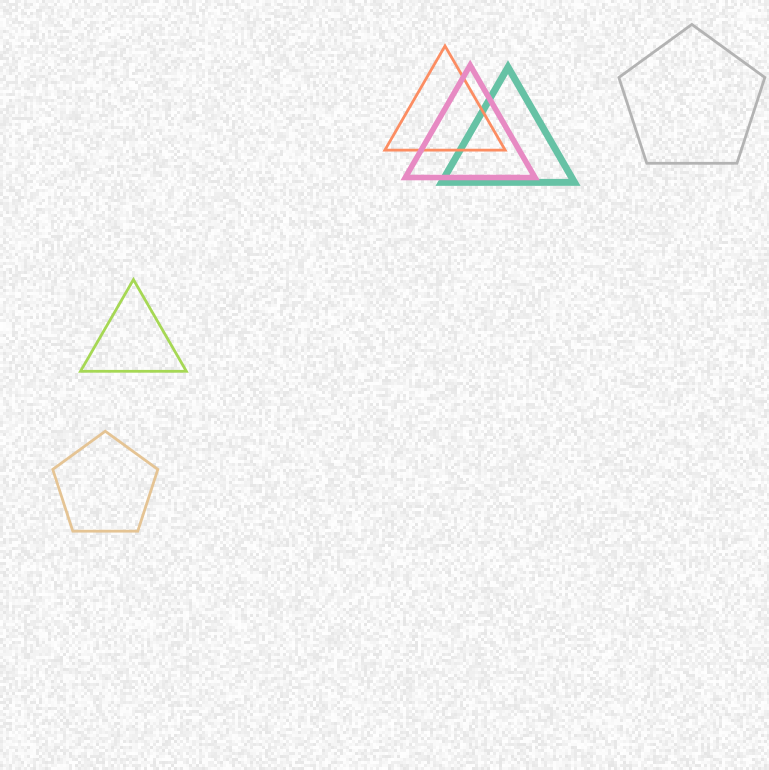[{"shape": "triangle", "thickness": 2.5, "radius": 0.5, "center": [0.66, 0.813]}, {"shape": "triangle", "thickness": 1, "radius": 0.45, "center": [0.578, 0.85]}, {"shape": "triangle", "thickness": 2, "radius": 0.49, "center": [0.611, 0.818]}, {"shape": "triangle", "thickness": 1, "radius": 0.4, "center": [0.173, 0.557]}, {"shape": "pentagon", "thickness": 1, "radius": 0.36, "center": [0.137, 0.368]}, {"shape": "pentagon", "thickness": 1, "radius": 0.5, "center": [0.899, 0.869]}]